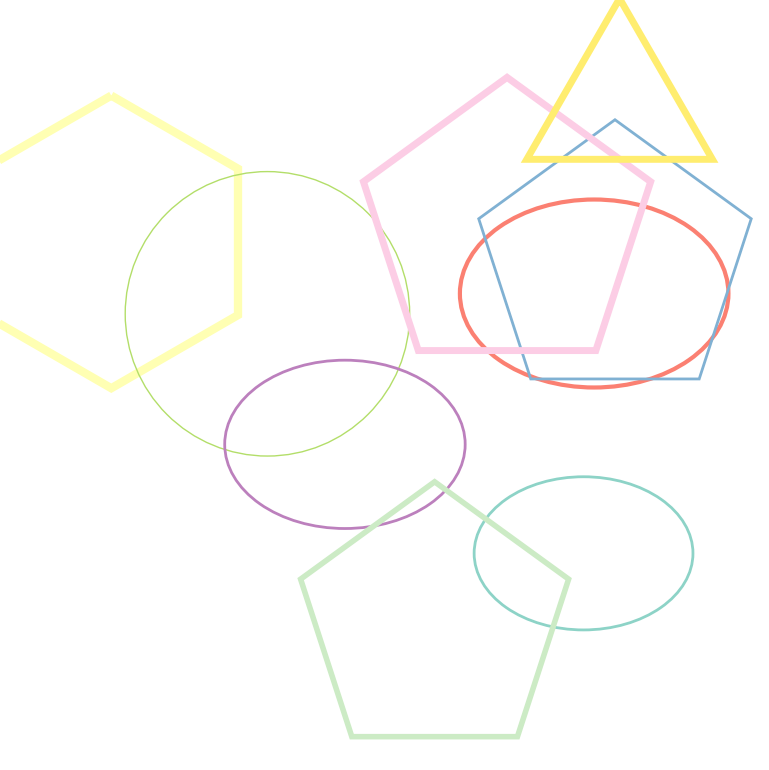[{"shape": "oval", "thickness": 1, "radius": 0.71, "center": [0.758, 0.281]}, {"shape": "hexagon", "thickness": 3, "radius": 0.95, "center": [0.145, 0.686]}, {"shape": "oval", "thickness": 1.5, "radius": 0.87, "center": [0.772, 0.619]}, {"shape": "pentagon", "thickness": 1, "radius": 0.93, "center": [0.799, 0.658]}, {"shape": "circle", "thickness": 0.5, "radius": 0.92, "center": [0.347, 0.592]}, {"shape": "pentagon", "thickness": 2.5, "radius": 0.98, "center": [0.659, 0.703]}, {"shape": "oval", "thickness": 1, "radius": 0.78, "center": [0.448, 0.423]}, {"shape": "pentagon", "thickness": 2, "radius": 0.91, "center": [0.564, 0.191]}, {"shape": "triangle", "thickness": 2.5, "radius": 0.7, "center": [0.805, 0.863]}]